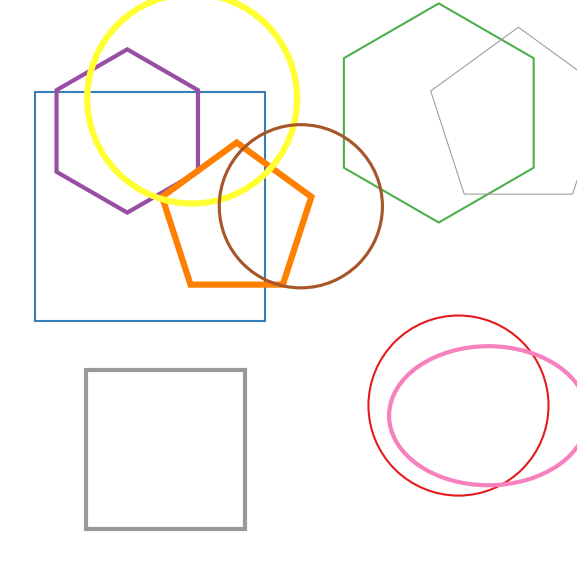[{"shape": "circle", "thickness": 1, "radius": 0.78, "center": [0.794, 0.297]}, {"shape": "square", "thickness": 1, "radius": 0.99, "center": [0.26, 0.641]}, {"shape": "hexagon", "thickness": 1, "radius": 0.95, "center": [0.76, 0.804]}, {"shape": "hexagon", "thickness": 2, "radius": 0.71, "center": [0.22, 0.772]}, {"shape": "pentagon", "thickness": 3, "radius": 0.68, "center": [0.41, 0.616]}, {"shape": "circle", "thickness": 3, "radius": 0.91, "center": [0.333, 0.828]}, {"shape": "circle", "thickness": 1.5, "radius": 0.71, "center": [0.521, 0.642]}, {"shape": "oval", "thickness": 2, "radius": 0.86, "center": [0.846, 0.279]}, {"shape": "square", "thickness": 2, "radius": 0.69, "center": [0.287, 0.22]}, {"shape": "pentagon", "thickness": 0.5, "radius": 0.8, "center": [0.898, 0.792]}]